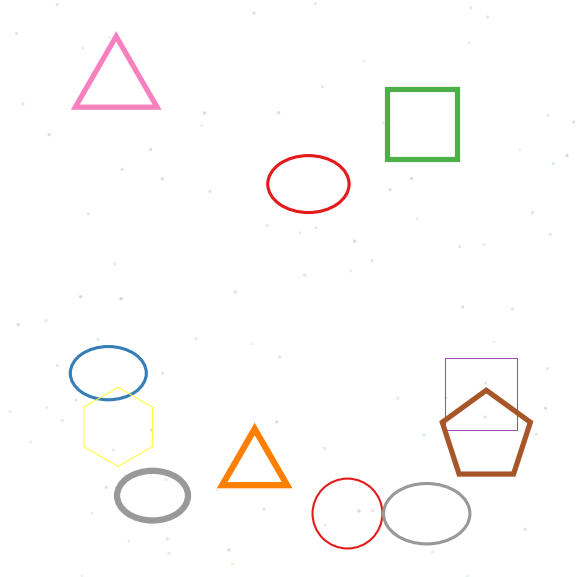[{"shape": "oval", "thickness": 1.5, "radius": 0.35, "center": [0.534, 0.68]}, {"shape": "circle", "thickness": 1, "radius": 0.3, "center": [0.602, 0.11]}, {"shape": "oval", "thickness": 1.5, "radius": 0.33, "center": [0.188, 0.353]}, {"shape": "square", "thickness": 2.5, "radius": 0.3, "center": [0.731, 0.784]}, {"shape": "square", "thickness": 0.5, "radius": 0.31, "center": [0.832, 0.317]}, {"shape": "triangle", "thickness": 3, "radius": 0.32, "center": [0.441, 0.191]}, {"shape": "hexagon", "thickness": 0.5, "radius": 0.34, "center": [0.205, 0.26]}, {"shape": "pentagon", "thickness": 2.5, "radius": 0.4, "center": [0.842, 0.243]}, {"shape": "triangle", "thickness": 2.5, "radius": 0.41, "center": [0.201, 0.854]}, {"shape": "oval", "thickness": 1.5, "radius": 0.37, "center": [0.739, 0.11]}, {"shape": "oval", "thickness": 3, "radius": 0.31, "center": [0.264, 0.141]}]